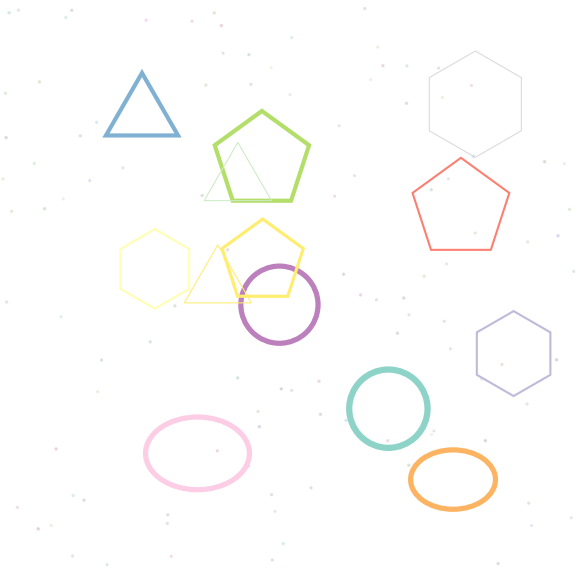[{"shape": "circle", "thickness": 3, "radius": 0.34, "center": [0.673, 0.291]}, {"shape": "hexagon", "thickness": 1, "radius": 0.34, "center": [0.268, 0.533]}, {"shape": "hexagon", "thickness": 1, "radius": 0.37, "center": [0.889, 0.387]}, {"shape": "pentagon", "thickness": 1, "radius": 0.44, "center": [0.798, 0.638]}, {"shape": "triangle", "thickness": 2, "radius": 0.36, "center": [0.246, 0.801]}, {"shape": "oval", "thickness": 2.5, "radius": 0.37, "center": [0.785, 0.169]}, {"shape": "pentagon", "thickness": 2, "radius": 0.43, "center": [0.454, 0.721]}, {"shape": "oval", "thickness": 2.5, "radius": 0.45, "center": [0.342, 0.214]}, {"shape": "hexagon", "thickness": 0.5, "radius": 0.46, "center": [0.823, 0.819]}, {"shape": "circle", "thickness": 2.5, "radius": 0.33, "center": [0.484, 0.472]}, {"shape": "triangle", "thickness": 0.5, "radius": 0.34, "center": [0.412, 0.685]}, {"shape": "triangle", "thickness": 0.5, "radius": 0.34, "center": [0.377, 0.508]}, {"shape": "pentagon", "thickness": 1.5, "radius": 0.37, "center": [0.455, 0.546]}]